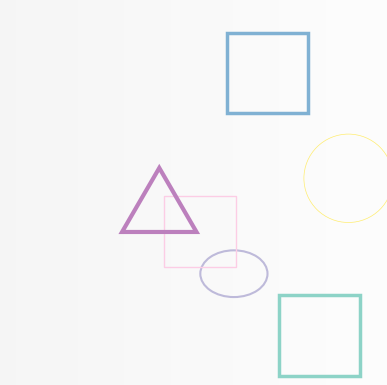[{"shape": "square", "thickness": 2.5, "radius": 0.53, "center": [0.825, 0.129]}, {"shape": "oval", "thickness": 1.5, "radius": 0.43, "center": [0.604, 0.289]}, {"shape": "square", "thickness": 2.5, "radius": 0.52, "center": [0.69, 0.81]}, {"shape": "square", "thickness": 1, "radius": 0.46, "center": [0.515, 0.399]}, {"shape": "triangle", "thickness": 3, "radius": 0.55, "center": [0.411, 0.453]}, {"shape": "circle", "thickness": 0.5, "radius": 0.57, "center": [0.899, 0.537]}]